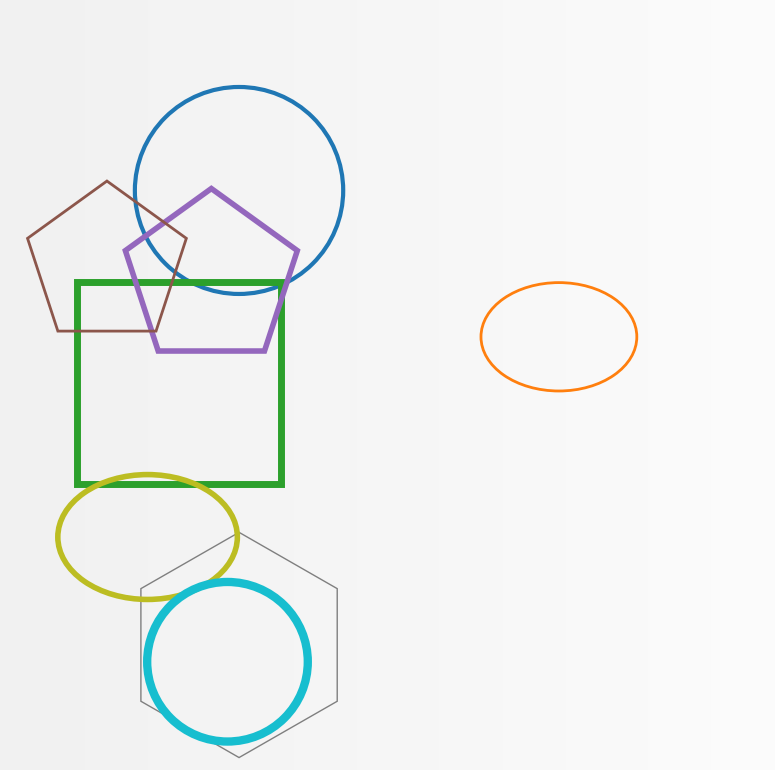[{"shape": "circle", "thickness": 1.5, "radius": 0.67, "center": [0.308, 0.753]}, {"shape": "oval", "thickness": 1, "radius": 0.5, "center": [0.721, 0.563]}, {"shape": "square", "thickness": 2.5, "radius": 0.66, "center": [0.231, 0.502]}, {"shape": "pentagon", "thickness": 2, "radius": 0.58, "center": [0.273, 0.638]}, {"shape": "pentagon", "thickness": 1, "radius": 0.54, "center": [0.138, 0.657]}, {"shape": "hexagon", "thickness": 0.5, "radius": 0.73, "center": [0.308, 0.162]}, {"shape": "oval", "thickness": 2, "radius": 0.58, "center": [0.19, 0.303]}, {"shape": "circle", "thickness": 3, "radius": 0.52, "center": [0.294, 0.141]}]